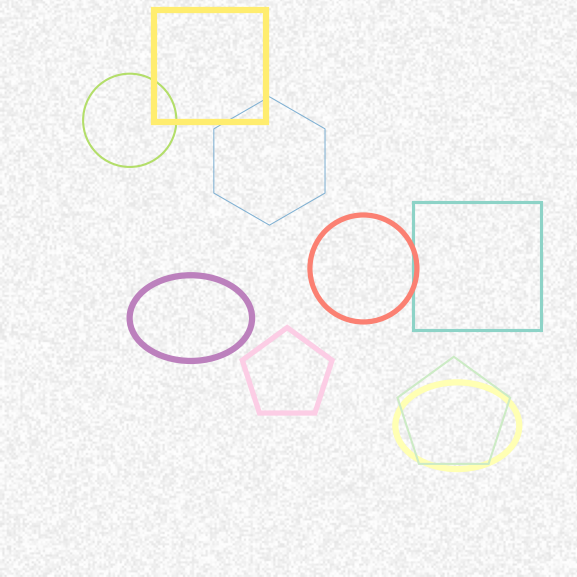[{"shape": "square", "thickness": 1.5, "radius": 0.56, "center": [0.826, 0.539]}, {"shape": "oval", "thickness": 3, "radius": 0.54, "center": [0.792, 0.262]}, {"shape": "circle", "thickness": 2.5, "radius": 0.46, "center": [0.629, 0.534]}, {"shape": "hexagon", "thickness": 0.5, "radius": 0.56, "center": [0.467, 0.72]}, {"shape": "circle", "thickness": 1, "radius": 0.4, "center": [0.225, 0.791]}, {"shape": "pentagon", "thickness": 2.5, "radius": 0.41, "center": [0.497, 0.35]}, {"shape": "oval", "thickness": 3, "radius": 0.53, "center": [0.33, 0.448]}, {"shape": "pentagon", "thickness": 1, "radius": 0.51, "center": [0.786, 0.279]}, {"shape": "square", "thickness": 3, "radius": 0.48, "center": [0.364, 0.885]}]